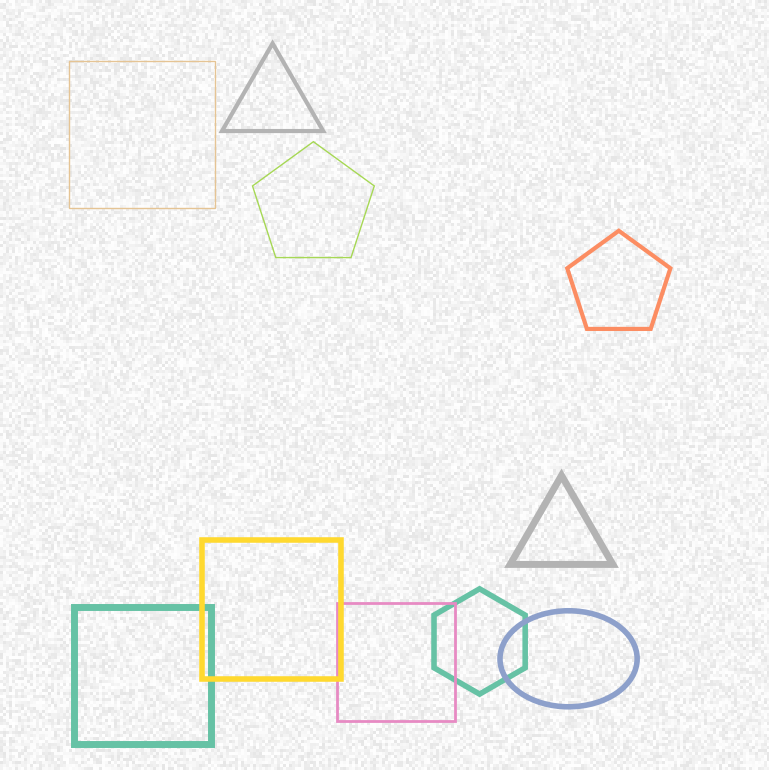[{"shape": "hexagon", "thickness": 2, "radius": 0.34, "center": [0.623, 0.167]}, {"shape": "square", "thickness": 2.5, "radius": 0.44, "center": [0.185, 0.123]}, {"shape": "pentagon", "thickness": 1.5, "radius": 0.35, "center": [0.804, 0.63]}, {"shape": "oval", "thickness": 2, "radius": 0.45, "center": [0.738, 0.144]}, {"shape": "square", "thickness": 1, "radius": 0.38, "center": [0.514, 0.141]}, {"shape": "pentagon", "thickness": 0.5, "radius": 0.42, "center": [0.407, 0.733]}, {"shape": "square", "thickness": 2, "radius": 0.45, "center": [0.353, 0.209]}, {"shape": "square", "thickness": 0.5, "radius": 0.47, "center": [0.184, 0.825]}, {"shape": "triangle", "thickness": 1.5, "radius": 0.38, "center": [0.354, 0.868]}, {"shape": "triangle", "thickness": 2.5, "radius": 0.38, "center": [0.729, 0.305]}]